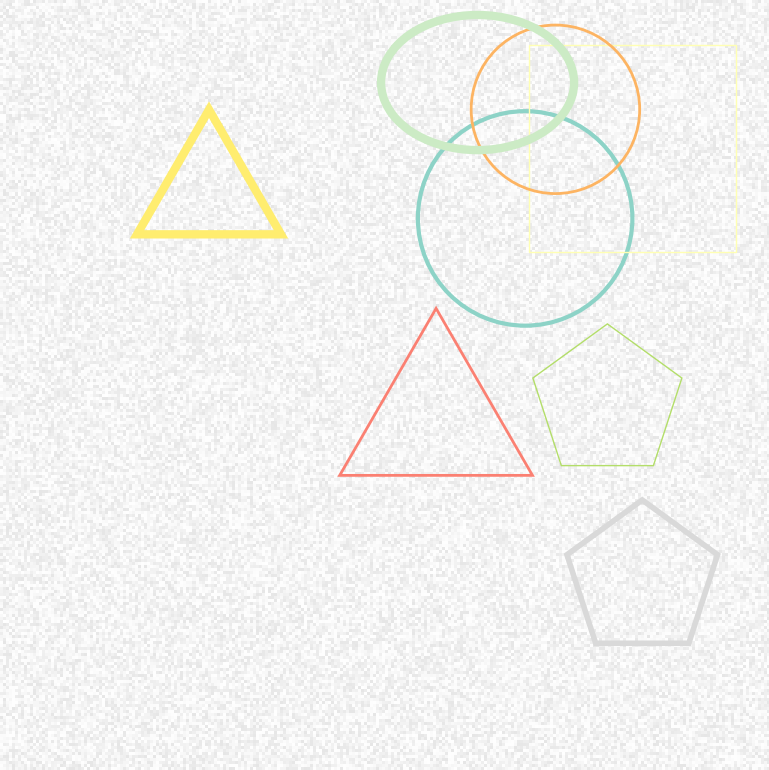[{"shape": "circle", "thickness": 1.5, "radius": 0.7, "center": [0.682, 0.716]}, {"shape": "square", "thickness": 0.5, "radius": 0.67, "center": [0.822, 0.807]}, {"shape": "triangle", "thickness": 1, "radius": 0.72, "center": [0.566, 0.455]}, {"shape": "circle", "thickness": 1, "radius": 0.55, "center": [0.721, 0.858]}, {"shape": "pentagon", "thickness": 0.5, "radius": 0.51, "center": [0.789, 0.478]}, {"shape": "pentagon", "thickness": 2, "radius": 0.51, "center": [0.834, 0.248]}, {"shape": "oval", "thickness": 3, "radius": 0.63, "center": [0.62, 0.893]}, {"shape": "triangle", "thickness": 3, "radius": 0.54, "center": [0.271, 0.75]}]